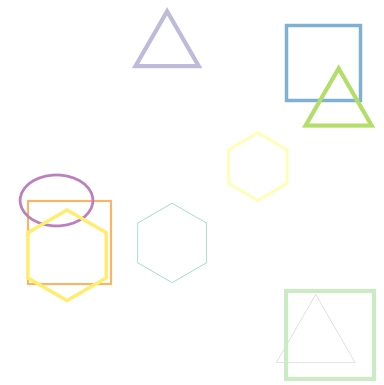[{"shape": "hexagon", "thickness": 0.5, "radius": 0.52, "center": [0.447, 0.369]}, {"shape": "hexagon", "thickness": 2, "radius": 0.44, "center": [0.67, 0.567]}, {"shape": "triangle", "thickness": 3, "radius": 0.47, "center": [0.434, 0.876]}, {"shape": "square", "thickness": 2.5, "radius": 0.48, "center": [0.839, 0.837]}, {"shape": "square", "thickness": 1.5, "radius": 0.54, "center": [0.181, 0.37]}, {"shape": "triangle", "thickness": 3, "radius": 0.49, "center": [0.88, 0.723]}, {"shape": "triangle", "thickness": 0.5, "radius": 0.59, "center": [0.82, 0.117]}, {"shape": "oval", "thickness": 2, "radius": 0.47, "center": [0.147, 0.479]}, {"shape": "square", "thickness": 3, "radius": 0.57, "center": [0.858, 0.13]}, {"shape": "hexagon", "thickness": 2.5, "radius": 0.59, "center": [0.174, 0.337]}]